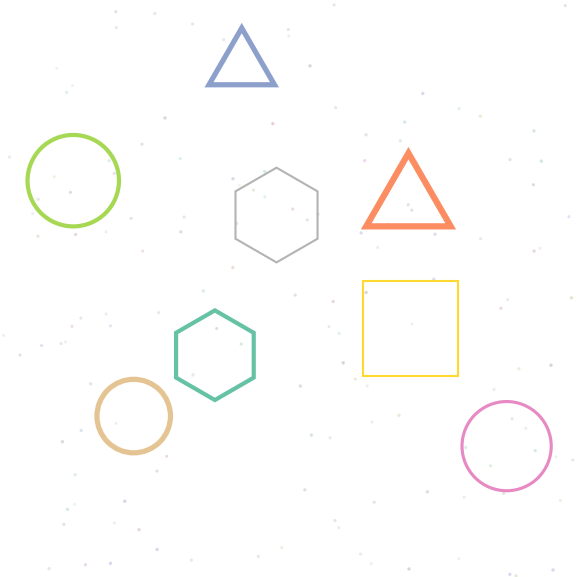[{"shape": "hexagon", "thickness": 2, "radius": 0.39, "center": [0.372, 0.384]}, {"shape": "triangle", "thickness": 3, "radius": 0.42, "center": [0.707, 0.649]}, {"shape": "triangle", "thickness": 2.5, "radius": 0.33, "center": [0.419, 0.885]}, {"shape": "circle", "thickness": 1.5, "radius": 0.39, "center": [0.877, 0.227]}, {"shape": "circle", "thickness": 2, "radius": 0.4, "center": [0.127, 0.686]}, {"shape": "square", "thickness": 1, "radius": 0.41, "center": [0.711, 0.43]}, {"shape": "circle", "thickness": 2.5, "radius": 0.32, "center": [0.232, 0.279]}, {"shape": "hexagon", "thickness": 1, "radius": 0.41, "center": [0.479, 0.627]}]